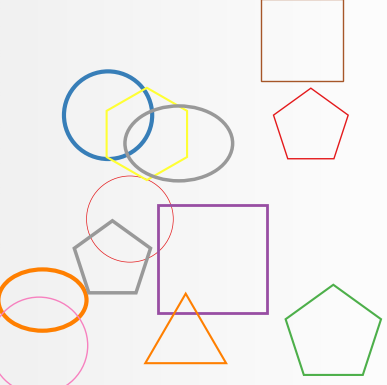[{"shape": "pentagon", "thickness": 1, "radius": 0.51, "center": [0.802, 0.67]}, {"shape": "circle", "thickness": 0.5, "radius": 0.56, "center": [0.335, 0.431]}, {"shape": "circle", "thickness": 3, "radius": 0.57, "center": [0.279, 0.701]}, {"shape": "pentagon", "thickness": 1.5, "radius": 0.65, "center": [0.86, 0.131]}, {"shape": "square", "thickness": 2, "radius": 0.7, "center": [0.548, 0.327]}, {"shape": "oval", "thickness": 3, "radius": 0.57, "center": [0.11, 0.221]}, {"shape": "triangle", "thickness": 1.5, "radius": 0.6, "center": [0.479, 0.117]}, {"shape": "hexagon", "thickness": 1.5, "radius": 0.6, "center": [0.379, 0.652]}, {"shape": "square", "thickness": 1, "radius": 0.53, "center": [0.779, 0.895]}, {"shape": "circle", "thickness": 1, "radius": 0.63, "center": [0.101, 0.103]}, {"shape": "pentagon", "thickness": 2.5, "radius": 0.52, "center": [0.29, 0.323]}, {"shape": "oval", "thickness": 2.5, "radius": 0.69, "center": [0.461, 0.628]}]